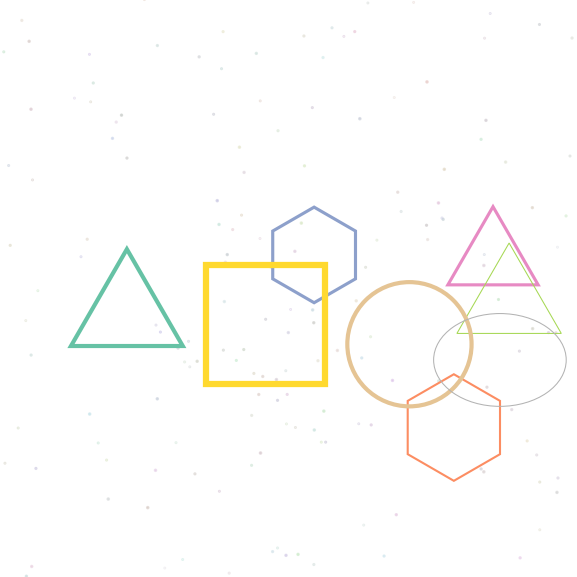[{"shape": "triangle", "thickness": 2, "radius": 0.56, "center": [0.22, 0.456]}, {"shape": "hexagon", "thickness": 1, "radius": 0.46, "center": [0.786, 0.259]}, {"shape": "hexagon", "thickness": 1.5, "radius": 0.41, "center": [0.544, 0.558]}, {"shape": "triangle", "thickness": 1.5, "radius": 0.45, "center": [0.854, 0.551]}, {"shape": "triangle", "thickness": 0.5, "radius": 0.52, "center": [0.882, 0.474]}, {"shape": "square", "thickness": 3, "radius": 0.52, "center": [0.46, 0.437]}, {"shape": "circle", "thickness": 2, "radius": 0.54, "center": [0.709, 0.403]}, {"shape": "oval", "thickness": 0.5, "radius": 0.57, "center": [0.866, 0.376]}]